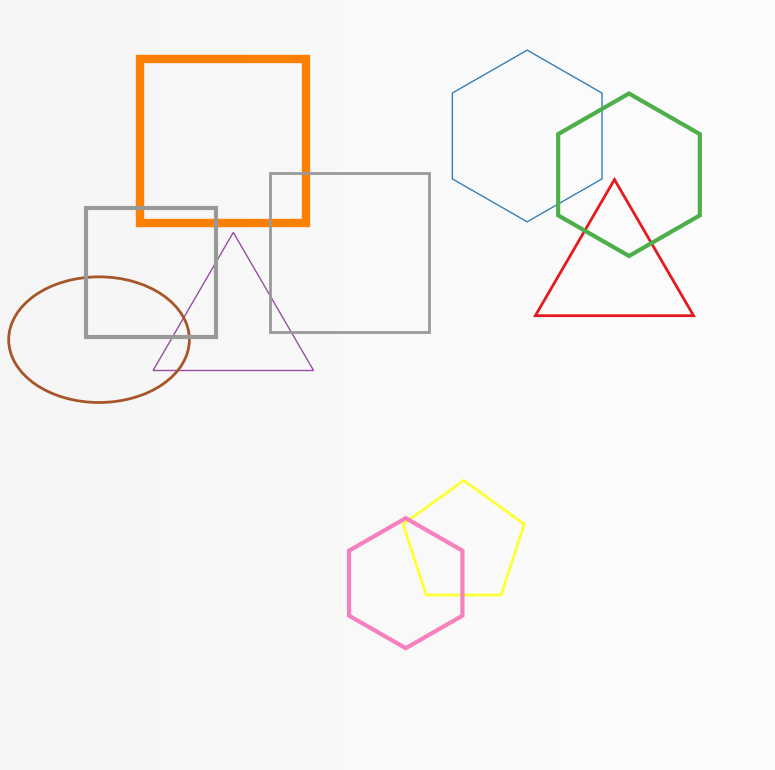[{"shape": "triangle", "thickness": 1, "radius": 0.59, "center": [0.793, 0.649]}, {"shape": "hexagon", "thickness": 0.5, "radius": 0.56, "center": [0.68, 0.823]}, {"shape": "hexagon", "thickness": 1.5, "radius": 0.53, "center": [0.812, 0.773]}, {"shape": "triangle", "thickness": 0.5, "radius": 0.6, "center": [0.301, 0.579]}, {"shape": "square", "thickness": 3, "radius": 0.53, "center": [0.287, 0.817]}, {"shape": "pentagon", "thickness": 1, "radius": 0.41, "center": [0.598, 0.294]}, {"shape": "oval", "thickness": 1, "radius": 0.58, "center": [0.128, 0.559]}, {"shape": "hexagon", "thickness": 1.5, "radius": 0.42, "center": [0.524, 0.243]}, {"shape": "square", "thickness": 1.5, "radius": 0.42, "center": [0.195, 0.646]}, {"shape": "square", "thickness": 1, "radius": 0.51, "center": [0.451, 0.672]}]